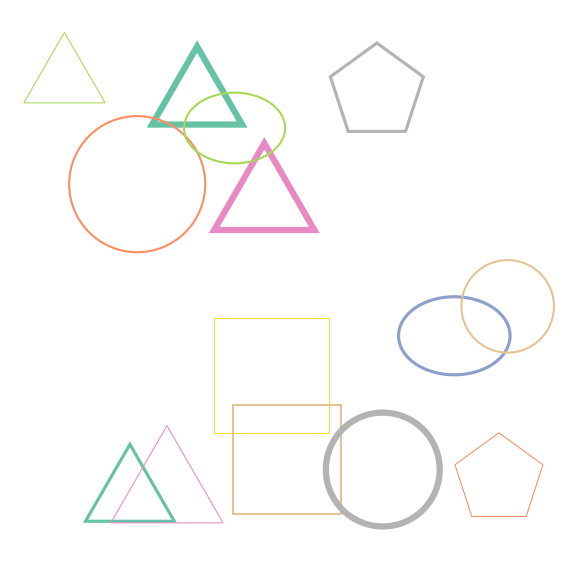[{"shape": "triangle", "thickness": 1.5, "radius": 0.44, "center": [0.225, 0.141]}, {"shape": "triangle", "thickness": 3, "radius": 0.45, "center": [0.341, 0.829]}, {"shape": "pentagon", "thickness": 0.5, "radius": 0.4, "center": [0.864, 0.17]}, {"shape": "circle", "thickness": 1, "radius": 0.59, "center": [0.238, 0.68]}, {"shape": "oval", "thickness": 1.5, "radius": 0.48, "center": [0.787, 0.418]}, {"shape": "triangle", "thickness": 0.5, "radius": 0.56, "center": [0.289, 0.15]}, {"shape": "triangle", "thickness": 3, "radius": 0.5, "center": [0.458, 0.651]}, {"shape": "triangle", "thickness": 0.5, "radius": 0.41, "center": [0.112, 0.862]}, {"shape": "oval", "thickness": 1, "radius": 0.44, "center": [0.406, 0.777]}, {"shape": "square", "thickness": 0.5, "radius": 0.5, "center": [0.47, 0.35]}, {"shape": "circle", "thickness": 1, "radius": 0.4, "center": [0.879, 0.469]}, {"shape": "square", "thickness": 1, "radius": 0.47, "center": [0.497, 0.203]}, {"shape": "circle", "thickness": 3, "radius": 0.49, "center": [0.663, 0.186]}, {"shape": "pentagon", "thickness": 1.5, "radius": 0.42, "center": [0.653, 0.84]}]